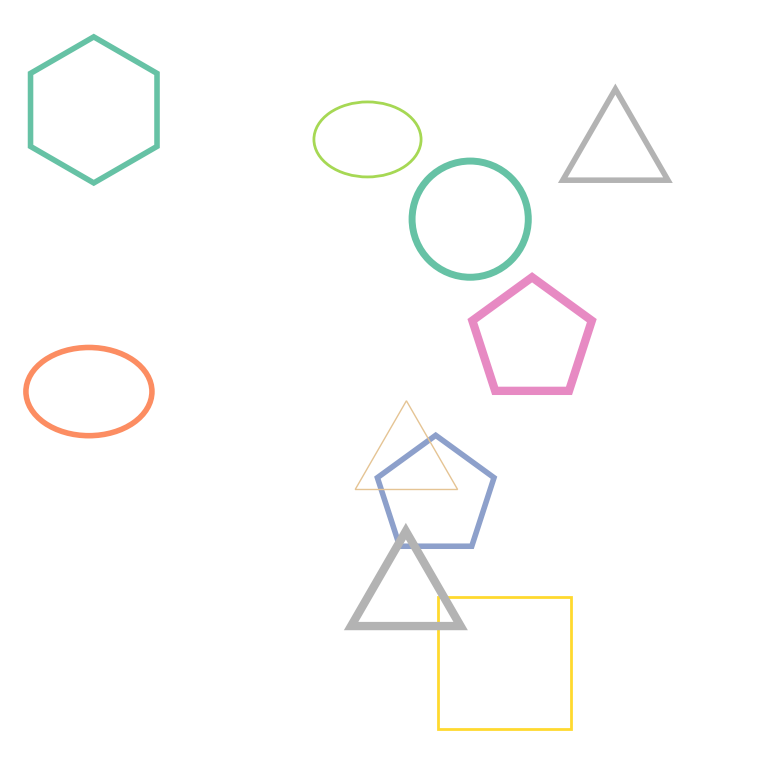[{"shape": "circle", "thickness": 2.5, "radius": 0.38, "center": [0.611, 0.715]}, {"shape": "hexagon", "thickness": 2, "radius": 0.47, "center": [0.122, 0.857]}, {"shape": "oval", "thickness": 2, "radius": 0.41, "center": [0.115, 0.491]}, {"shape": "pentagon", "thickness": 2, "radius": 0.4, "center": [0.566, 0.355]}, {"shape": "pentagon", "thickness": 3, "radius": 0.41, "center": [0.691, 0.558]}, {"shape": "oval", "thickness": 1, "radius": 0.35, "center": [0.477, 0.819]}, {"shape": "square", "thickness": 1, "radius": 0.43, "center": [0.655, 0.139]}, {"shape": "triangle", "thickness": 0.5, "radius": 0.38, "center": [0.528, 0.403]}, {"shape": "triangle", "thickness": 3, "radius": 0.41, "center": [0.527, 0.228]}, {"shape": "triangle", "thickness": 2, "radius": 0.39, "center": [0.799, 0.805]}]